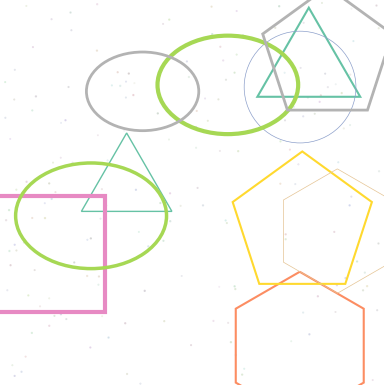[{"shape": "triangle", "thickness": 1, "radius": 0.68, "center": [0.329, 0.519]}, {"shape": "triangle", "thickness": 1.5, "radius": 0.77, "center": [0.802, 0.826]}, {"shape": "hexagon", "thickness": 1.5, "radius": 0.96, "center": [0.779, 0.102]}, {"shape": "circle", "thickness": 0.5, "radius": 0.73, "center": [0.779, 0.774]}, {"shape": "square", "thickness": 3, "radius": 0.75, "center": [0.124, 0.34]}, {"shape": "oval", "thickness": 2.5, "radius": 0.98, "center": [0.237, 0.439]}, {"shape": "oval", "thickness": 3, "radius": 0.91, "center": [0.592, 0.78]}, {"shape": "pentagon", "thickness": 1.5, "radius": 0.95, "center": [0.785, 0.416]}, {"shape": "hexagon", "thickness": 0.5, "radius": 0.81, "center": [0.876, 0.4]}, {"shape": "pentagon", "thickness": 2, "radius": 0.88, "center": [0.851, 0.857]}, {"shape": "oval", "thickness": 2, "radius": 0.73, "center": [0.37, 0.763]}]